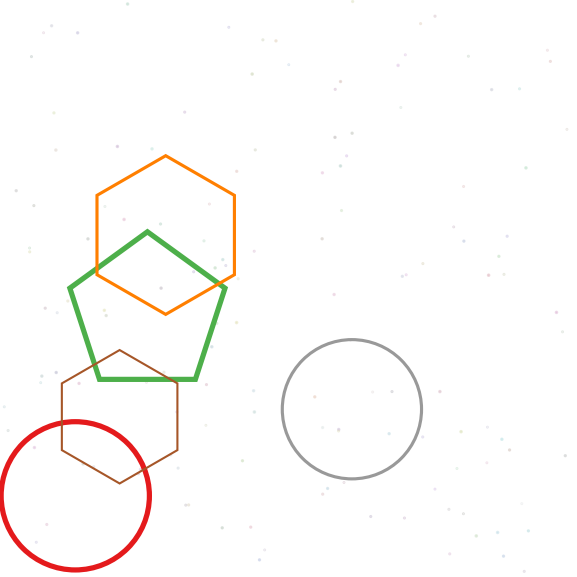[{"shape": "circle", "thickness": 2.5, "radius": 0.64, "center": [0.13, 0.141]}, {"shape": "pentagon", "thickness": 2.5, "radius": 0.71, "center": [0.255, 0.456]}, {"shape": "hexagon", "thickness": 1.5, "radius": 0.69, "center": [0.287, 0.592]}, {"shape": "hexagon", "thickness": 1, "radius": 0.58, "center": [0.207, 0.277]}, {"shape": "circle", "thickness": 1.5, "radius": 0.6, "center": [0.609, 0.29]}]